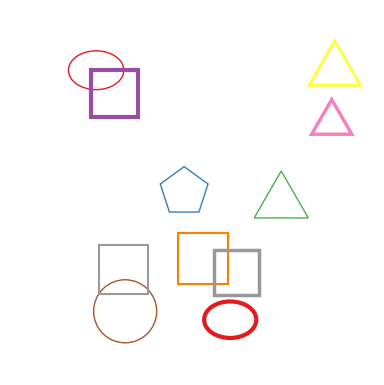[{"shape": "oval", "thickness": 3, "radius": 0.34, "center": [0.598, 0.17]}, {"shape": "oval", "thickness": 1, "radius": 0.36, "center": [0.25, 0.818]}, {"shape": "pentagon", "thickness": 1, "radius": 0.33, "center": [0.478, 0.502]}, {"shape": "triangle", "thickness": 1, "radius": 0.41, "center": [0.73, 0.475]}, {"shape": "square", "thickness": 3, "radius": 0.31, "center": [0.297, 0.758]}, {"shape": "square", "thickness": 1.5, "radius": 0.33, "center": [0.528, 0.329]}, {"shape": "triangle", "thickness": 2, "radius": 0.38, "center": [0.869, 0.817]}, {"shape": "circle", "thickness": 1, "radius": 0.41, "center": [0.325, 0.191]}, {"shape": "triangle", "thickness": 2.5, "radius": 0.3, "center": [0.862, 0.681]}, {"shape": "square", "thickness": 1.5, "radius": 0.32, "center": [0.32, 0.301]}, {"shape": "square", "thickness": 2.5, "radius": 0.29, "center": [0.614, 0.293]}]